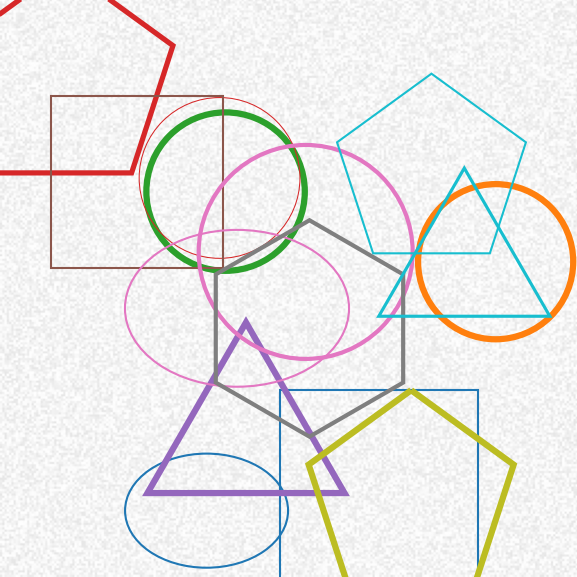[{"shape": "oval", "thickness": 1, "radius": 0.71, "center": [0.358, 0.115]}, {"shape": "square", "thickness": 1, "radius": 0.86, "center": [0.656, 0.153]}, {"shape": "circle", "thickness": 3, "radius": 0.67, "center": [0.858, 0.546]}, {"shape": "circle", "thickness": 3, "radius": 0.69, "center": [0.391, 0.667]}, {"shape": "circle", "thickness": 0.5, "radius": 0.7, "center": [0.38, 0.691]}, {"shape": "pentagon", "thickness": 2.5, "radius": 0.99, "center": [0.112, 0.859]}, {"shape": "triangle", "thickness": 3, "radius": 0.98, "center": [0.426, 0.244]}, {"shape": "square", "thickness": 1, "radius": 0.75, "center": [0.238, 0.684]}, {"shape": "circle", "thickness": 2, "radius": 0.93, "center": [0.529, 0.563]}, {"shape": "oval", "thickness": 1, "radius": 0.97, "center": [0.41, 0.465]}, {"shape": "hexagon", "thickness": 2, "radius": 0.94, "center": [0.536, 0.43]}, {"shape": "pentagon", "thickness": 3, "radius": 0.93, "center": [0.712, 0.137]}, {"shape": "triangle", "thickness": 1.5, "radius": 0.85, "center": [0.804, 0.537]}, {"shape": "pentagon", "thickness": 1, "radius": 0.86, "center": [0.747, 0.7]}]